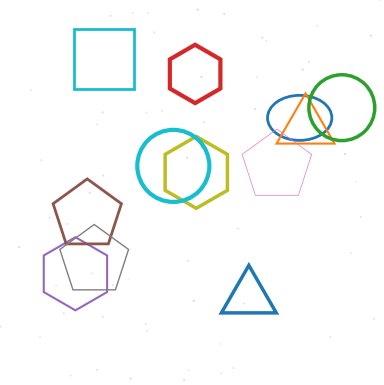[{"shape": "oval", "thickness": 2, "radius": 0.42, "center": [0.778, 0.694]}, {"shape": "triangle", "thickness": 2.5, "radius": 0.41, "center": [0.646, 0.228]}, {"shape": "triangle", "thickness": 1.5, "radius": 0.43, "center": [0.794, 0.67]}, {"shape": "circle", "thickness": 2.5, "radius": 0.43, "center": [0.888, 0.72]}, {"shape": "hexagon", "thickness": 3, "radius": 0.38, "center": [0.507, 0.808]}, {"shape": "hexagon", "thickness": 1.5, "radius": 0.48, "center": [0.196, 0.289]}, {"shape": "pentagon", "thickness": 2, "radius": 0.47, "center": [0.227, 0.442]}, {"shape": "pentagon", "thickness": 0.5, "radius": 0.48, "center": [0.719, 0.57]}, {"shape": "pentagon", "thickness": 1, "radius": 0.47, "center": [0.245, 0.323]}, {"shape": "hexagon", "thickness": 2.5, "radius": 0.47, "center": [0.51, 0.552]}, {"shape": "square", "thickness": 2, "radius": 0.39, "center": [0.27, 0.846]}, {"shape": "circle", "thickness": 3, "radius": 0.47, "center": [0.45, 0.569]}]